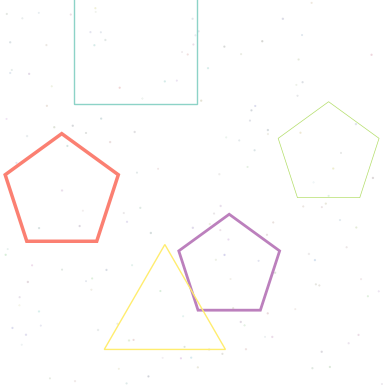[{"shape": "square", "thickness": 1, "radius": 0.8, "center": [0.352, 0.89]}, {"shape": "pentagon", "thickness": 2.5, "radius": 0.77, "center": [0.16, 0.498]}, {"shape": "pentagon", "thickness": 0.5, "radius": 0.69, "center": [0.854, 0.598]}, {"shape": "pentagon", "thickness": 2, "radius": 0.69, "center": [0.595, 0.306]}, {"shape": "triangle", "thickness": 1, "radius": 0.91, "center": [0.428, 0.183]}]